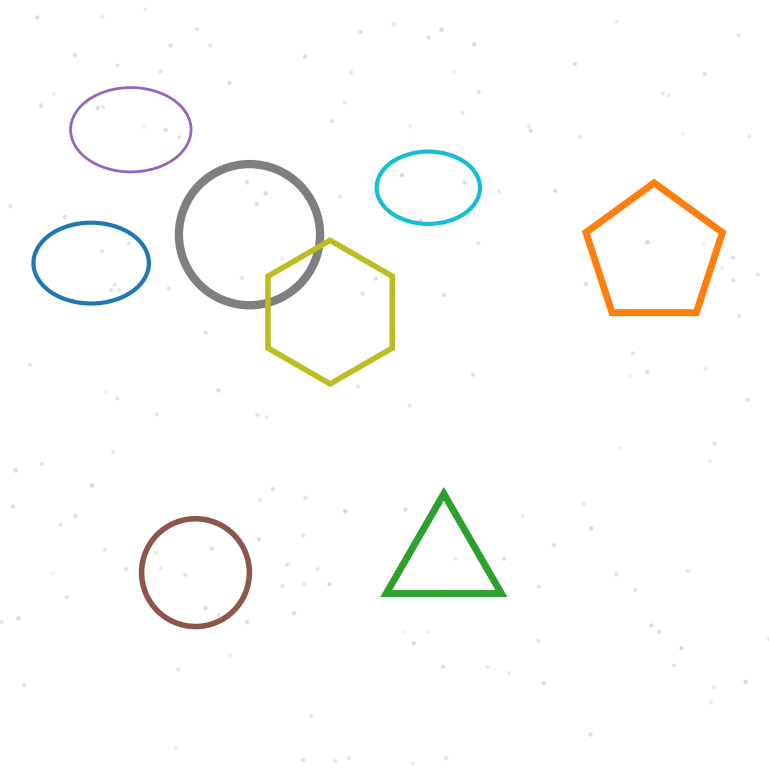[{"shape": "oval", "thickness": 1.5, "radius": 0.37, "center": [0.118, 0.658]}, {"shape": "pentagon", "thickness": 2.5, "radius": 0.47, "center": [0.85, 0.669]}, {"shape": "triangle", "thickness": 2.5, "radius": 0.43, "center": [0.576, 0.272]}, {"shape": "oval", "thickness": 1, "radius": 0.39, "center": [0.17, 0.832]}, {"shape": "circle", "thickness": 2, "radius": 0.35, "center": [0.254, 0.256]}, {"shape": "circle", "thickness": 3, "radius": 0.46, "center": [0.324, 0.695]}, {"shape": "hexagon", "thickness": 2, "radius": 0.47, "center": [0.429, 0.595]}, {"shape": "oval", "thickness": 1.5, "radius": 0.34, "center": [0.556, 0.756]}]